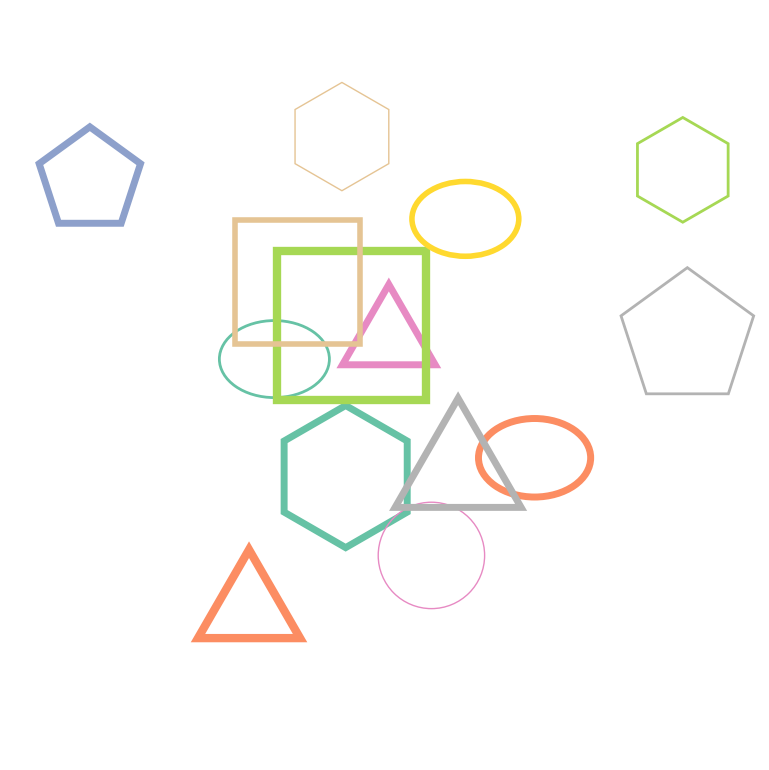[{"shape": "hexagon", "thickness": 2.5, "radius": 0.46, "center": [0.449, 0.381]}, {"shape": "oval", "thickness": 1, "radius": 0.36, "center": [0.356, 0.534]}, {"shape": "triangle", "thickness": 3, "radius": 0.38, "center": [0.323, 0.21]}, {"shape": "oval", "thickness": 2.5, "radius": 0.36, "center": [0.694, 0.405]}, {"shape": "pentagon", "thickness": 2.5, "radius": 0.35, "center": [0.117, 0.766]}, {"shape": "triangle", "thickness": 2.5, "radius": 0.35, "center": [0.505, 0.561]}, {"shape": "circle", "thickness": 0.5, "radius": 0.35, "center": [0.56, 0.279]}, {"shape": "hexagon", "thickness": 1, "radius": 0.34, "center": [0.887, 0.779]}, {"shape": "square", "thickness": 3, "radius": 0.48, "center": [0.456, 0.577]}, {"shape": "oval", "thickness": 2, "radius": 0.35, "center": [0.604, 0.716]}, {"shape": "square", "thickness": 2, "radius": 0.4, "center": [0.386, 0.634]}, {"shape": "hexagon", "thickness": 0.5, "radius": 0.35, "center": [0.444, 0.823]}, {"shape": "pentagon", "thickness": 1, "radius": 0.45, "center": [0.893, 0.562]}, {"shape": "triangle", "thickness": 2.5, "radius": 0.47, "center": [0.595, 0.388]}]